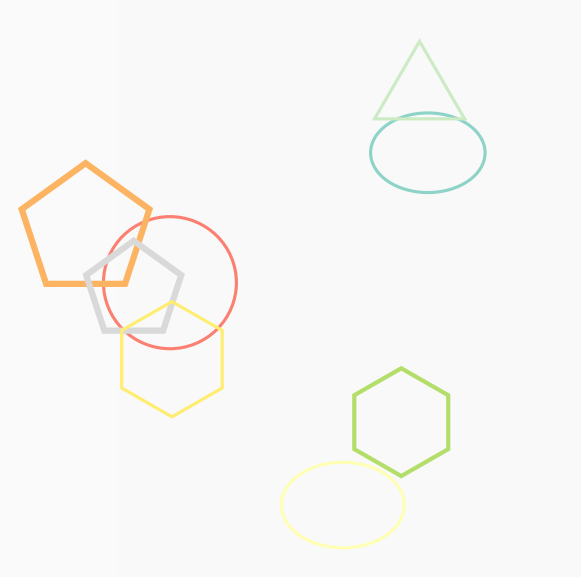[{"shape": "oval", "thickness": 1.5, "radius": 0.49, "center": [0.736, 0.735]}, {"shape": "oval", "thickness": 1.5, "radius": 0.53, "center": [0.59, 0.125]}, {"shape": "circle", "thickness": 1.5, "radius": 0.57, "center": [0.292, 0.51]}, {"shape": "pentagon", "thickness": 3, "radius": 0.58, "center": [0.147, 0.601]}, {"shape": "hexagon", "thickness": 2, "radius": 0.47, "center": [0.69, 0.268]}, {"shape": "pentagon", "thickness": 3, "radius": 0.43, "center": [0.23, 0.496]}, {"shape": "triangle", "thickness": 1.5, "radius": 0.45, "center": [0.722, 0.838]}, {"shape": "hexagon", "thickness": 1.5, "radius": 0.5, "center": [0.296, 0.377]}]